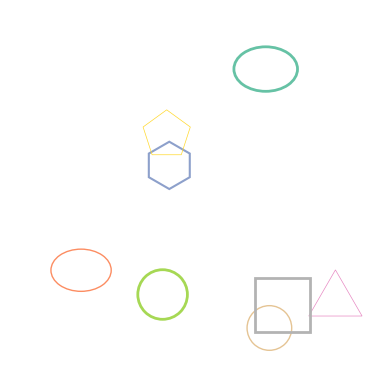[{"shape": "oval", "thickness": 2, "radius": 0.41, "center": [0.69, 0.821]}, {"shape": "oval", "thickness": 1, "radius": 0.39, "center": [0.211, 0.298]}, {"shape": "hexagon", "thickness": 1.5, "radius": 0.31, "center": [0.44, 0.57]}, {"shape": "triangle", "thickness": 0.5, "radius": 0.4, "center": [0.871, 0.219]}, {"shape": "circle", "thickness": 2, "radius": 0.32, "center": [0.422, 0.235]}, {"shape": "pentagon", "thickness": 0.5, "radius": 0.32, "center": [0.433, 0.65]}, {"shape": "circle", "thickness": 1, "radius": 0.29, "center": [0.7, 0.148]}, {"shape": "square", "thickness": 2, "radius": 0.35, "center": [0.733, 0.207]}]